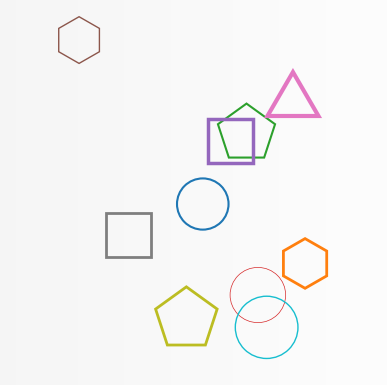[{"shape": "circle", "thickness": 1.5, "radius": 0.33, "center": [0.523, 0.47]}, {"shape": "hexagon", "thickness": 2, "radius": 0.32, "center": [0.787, 0.316]}, {"shape": "pentagon", "thickness": 1.5, "radius": 0.39, "center": [0.636, 0.653]}, {"shape": "circle", "thickness": 0.5, "radius": 0.36, "center": [0.665, 0.234]}, {"shape": "square", "thickness": 2.5, "radius": 0.29, "center": [0.595, 0.633]}, {"shape": "hexagon", "thickness": 1, "radius": 0.3, "center": [0.204, 0.896]}, {"shape": "triangle", "thickness": 3, "radius": 0.38, "center": [0.756, 0.737]}, {"shape": "square", "thickness": 2, "radius": 0.29, "center": [0.331, 0.389]}, {"shape": "pentagon", "thickness": 2, "radius": 0.42, "center": [0.481, 0.171]}, {"shape": "circle", "thickness": 1, "radius": 0.4, "center": [0.688, 0.15]}]